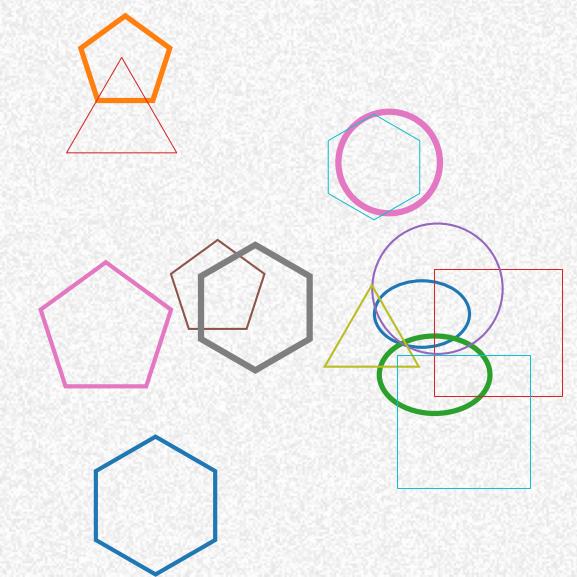[{"shape": "hexagon", "thickness": 2, "radius": 0.6, "center": [0.269, 0.124]}, {"shape": "oval", "thickness": 1.5, "radius": 0.41, "center": [0.731, 0.455]}, {"shape": "pentagon", "thickness": 2.5, "radius": 0.41, "center": [0.217, 0.891]}, {"shape": "oval", "thickness": 2.5, "radius": 0.48, "center": [0.753, 0.35]}, {"shape": "triangle", "thickness": 0.5, "radius": 0.55, "center": [0.211, 0.79]}, {"shape": "square", "thickness": 0.5, "radius": 0.55, "center": [0.862, 0.424]}, {"shape": "circle", "thickness": 1, "radius": 0.56, "center": [0.758, 0.499]}, {"shape": "pentagon", "thickness": 1, "radius": 0.43, "center": [0.377, 0.499]}, {"shape": "pentagon", "thickness": 2, "radius": 0.59, "center": [0.183, 0.426]}, {"shape": "circle", "thickness": 3, "radius": 0.44, "center": [0.674, 0.718]}, {"shape": "hexagon", "thickness": 3, "radius": 0.54, "center": [0.442, 0.467]}, {"shape": "triangle", "thickness": 1, "radius": 0.47, "center": [0.644, 0.411]}, {"shape": "square", "thickness": 0.5, "radius": 0.57, "center": [0.802, 0.27]}, {"shape": "hexagon", "thickness": 0.5, "radius": 0.46, "center": [0.648, 0.71]}]